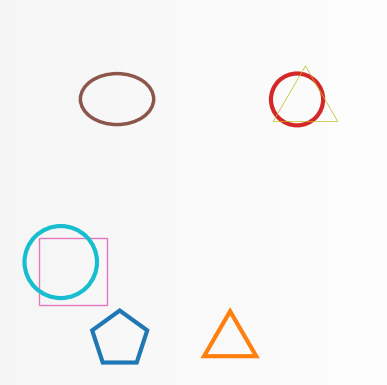[{"shape": "pentagon", "thickness": 3, "radius": 0.37, "center": [0.309, 0.119]}, {"shape": "triangle", "thickness": 3, "radius": 0.39, "center": [0.594, 0.114]}, {"shape": "circle", "thickness": 3, "radius": 0.34, "center": [0.767, 0.742]}, {"shape": "oval", "thickness": 2.5, "radius": 0.47, "center": [0.302, 0.743]}, {"shape": "square", "thickness": 1, "radius": 0.44, "center": [0.189, 0.295]}, {"shape": "triangle", "thickness": 0.5, "radius": 0.48, "center": [0.788, 0.733]}, {"shape": "circle", "thickness": 3, "radius": 0.47, "center": [0.157, 0.319]}]